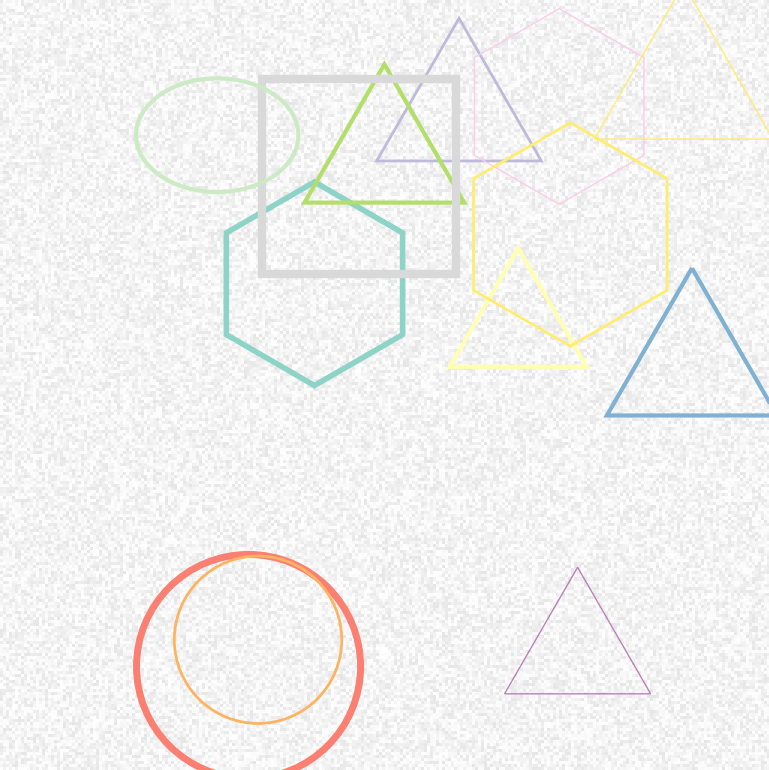[{"shape": "hexagon", "thickness": 2, "radius": 0.66, "center": [0.408, 0.632]}, {"shape": "triangle", "thickness": 1.5, "radius": 0.51, "center": [0.673, 0.575]}, {"shape": "triangle", "thickness": 1, "radius": 0.62, "center": [0.596, 0.853]}, {"shape": "circle", "thickness": 2.5, "radius": 0.73, "center": [0.323, 0.134]}, {"shape": "triangle", "thickness": 1.5, "radius": 0.64, "center": [0.899, 0.524]}, {"shape": "circle", "thickness": 1, "radius": 0.54, "center": [0.335, 0.169]}, {"shape": "triangle", "thickness": 1.5, "radius": 0.6, "center": [0.499, 0.797]}, {"shape": "hexagon", "thickness": 0.5, "radius": 0.63, "center": [0.726, 0.862]}, {"shape": "square", "thickness": 3, "radius": 0.63, "center": [0.466, 0.77]}, {"shape": "triangle", "thickness": 0.5, "radius": 0.55, "center": [0.75, 0.154]}, {"shape": "oval", "thickness": 1.5, "radius": 0.53, "center": [0.282, 0.824]}, {"shape": "hexagon", "thickness": 1, "radius": 0.73, "center": [0.741, 0.696]}, {"shape": "triangle", "thickness": 0.5, "radius": 0.67, "center": [0.888, 0.886]}]